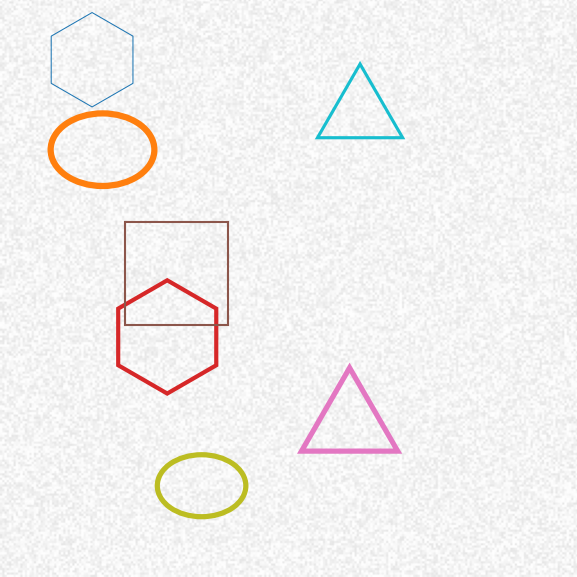[{"shape": "hexagon", "thickness": 0.5, "radius": 0.41, "center": [0.159, 0.896]}, {"shape": "oval", "thickness": 3, "radius": 0.45, "center": [0.178, 0.74]}, {"shape": "hexagon", "thickness": 2, "radius": 0.49, "center": [0.29, 0.416]}, {"shape": "square", "thickness": 1, "radius": 0.45, "center": [0.306, 0.526]}, {"shape": "triangle", "thickness": 2.5, "radius": 0.48, "center": [0.605, 0.266]}, {"shape": "oval", "thickness": 2.5, "radius": 0.38, "center": [0.349, 0.158]}, {"shape": "triangle", "thickness": 1.5, "radius": 0.43, "center": [0.623, 0.803]}]